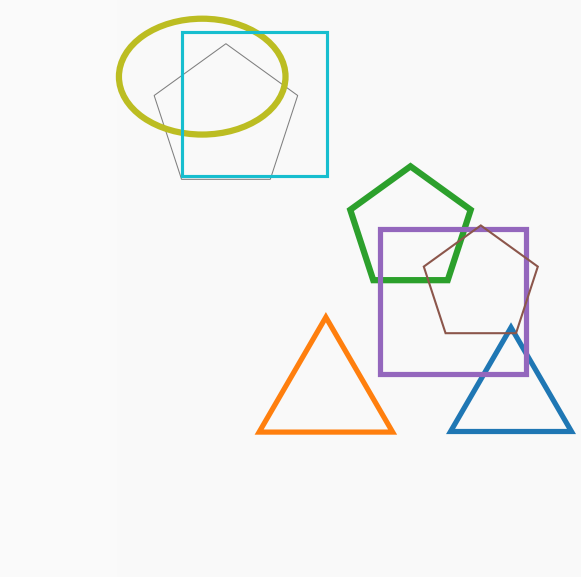[{"shape": "triangle", "thickness": 2.5, "radius": 0.6, "center": [0.879, 0.312]}, {"shape": "triangle", "thickness": 2.5, "radius": 0.66, "center": [0.561, 0.317]}, {"shape": "pentagon", "thickness": 3, "radius": 0.54, "center": [0.706, 0.602]}, {"shape": "square", "thickness": 2.5, "radius": 0.63, "center": [0.78, 0.477]}, {"shape": "pentagon", "thickness": 1, "radius": 0.52, "center": [0.827, 0.506]}, {"shape": "pentagon", "thickness": 0.5, "radius": 0.65, "center": [0.389, 0.794]}, {"shape": "oval", "thickness": 3, "radius": 0.72, "center": [0.348, 0.866]}, {"shape": "square", "thickness": 1.5, "radius": 0.62, "center": [0.437, 0.819]}]